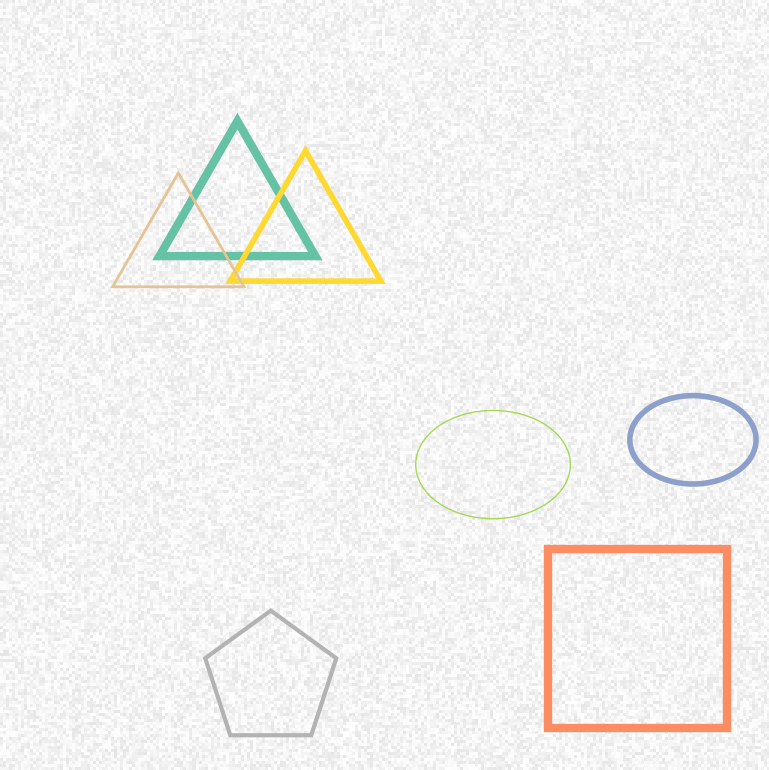[{"shape": "triangle", "thickness": 3, "radius": 0.58, "center": [0.308, 0.726]}, {"shape": "square", "thickness": 3, "radius": 0.58, "center": [0.828, 0.171]}, {"shape": "oval", "thickness": 2, "radius": 0.41, "center": [0.9, 0.429]}, {"shape": "oval", "thickness": 0.5, "radius": 0.5, "center": [0.64, 0.397]}, {"shape": "triangle", "thickness": 2, "radius": 0.56, "center": [0.397, 0.691]}, {"shape": "triangle", "thickness": 1, "radius": 0.49, "center": [0.232, 0.677]}, {"shape": "pentagon", "thickness": 1.5, "radius": 0.45, "center": [0.352, 0.117]}]